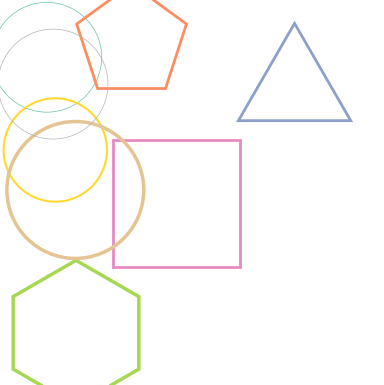[{"shape": "circle", "thickness": 0.5, "radius": 0.71, "center": [0.122, 0.851]}, {"shape": "pentagon", "thickness": 2, "radius": 0.75, "center": [0.342, 0.891]}, {"shape": "triangle", "thickness": 2, "radius": 0.84, "center": [0.765, 0.771]}, {"shape": "square", "thickness": 2, "radius": 0.83, "center": [0.458, 0.471]}, {"shape": "hexagon", "thickness": 2.5, "radius": 0.94, "center": [0.197, 0.135]}, {"shape": "circle", "thickness": 1.5, "radius": 0.67, "center": [0.144, 0.61]}, {"shape": "circle", "thickness": 2.5, "radius": 0.89, "center": [0.196, 0.507]}, {"shape": "circle", "thickness": 0.5, "radius": 0.71, "center": [0.138, 0.782]}]